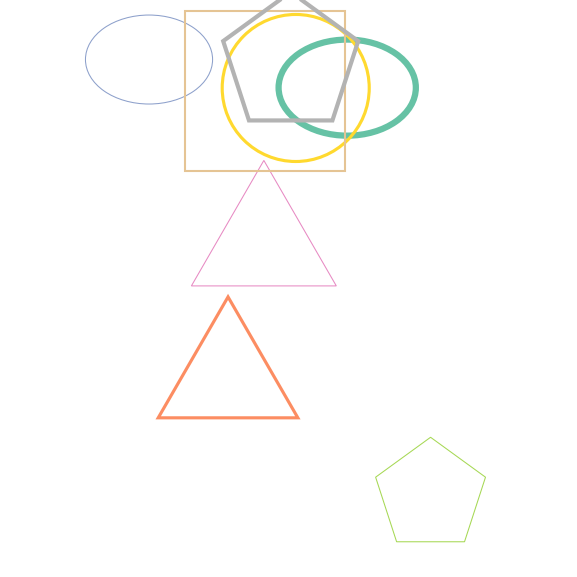[{"shape": "oval", "thickness": 3, "radius": 0.59, "center": [0.601, 0.847]}, {"shape": "triangle", "thickness": 1.5, "radius": 0.7, "center": [0.395, 0.345]}, {"shape": "oval", "thickness": 0.5, "radius": 0.55, "center": [0.258, 0.896]}, {"shape": "triangle", "thickness": 0.5, "radius": 0.72, "center": [0.457, 0.576]}, {"shape": "pentagon", "thickness": 0.5, "radius": 0.5, "center": [0.746, 0.142]}, {"shape": "circle", "thickness": 1.5, "radius": 0.64, "center": [0.512, 0.847]}, {"shape": "square", "thickness": 1, "radius": 0.69, "center": [0.459, 0.842]}, {"shape": "pentagon", "thickness": 2, "radius": 0.61, "center": [0.503, 0.89]}]